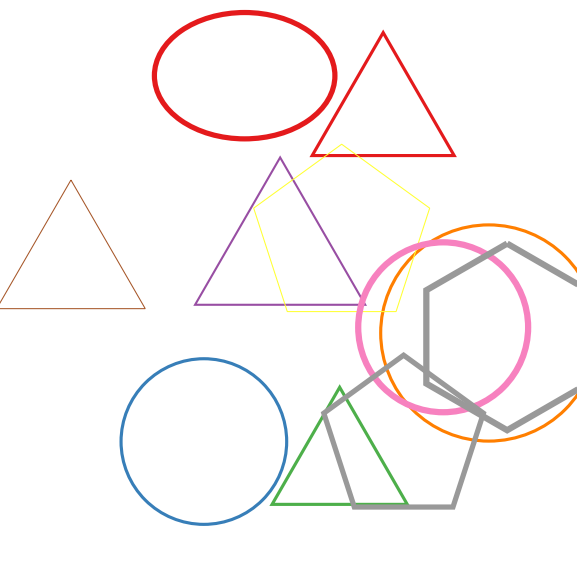[{"shape": "oval", "thickness": 2.5, "radius": 0.78, "center": [0.424, 0.868]}, {"shape": "triangle", "thickness": 1.5, "radius": 0.71, "center": [0.664, 0.801]}, {"shape": "circle", "thickness": 1.5, "radius": 0.72, "center": [0.353, 0.235]}, {"shape": "triangle", "thickness": 1.5, "radius": 0.68, "center": [0.588, 0.193]}, {"shape": "triangle", "thickness": 1, "radius": 0.85, "center": [0.485, 0.556]}, {"shape": "circle", "thickness": 1.5, "radius": 0.94, "center": [0.846, 0.423]}, {"shape": "pentagon", "thickness": 0.5, "radius": 0.8, "center": [0.592, 0.589]}, {"shape": "triangle", "thickness": 0.5, "radius": 0.74, "center": [0.123, 0.539]}, {"shape": "circle", "thickness": 3, "radius": 0.74, "center": [0.767, 0.432]}, {"shape": "hexagon", "thickness": 3, "radius": 0.81, "center": [0.878, 0.416]}, {"shape": "pentagon", "thickness": 2.5, "radius": 0.73, "center": [0.699, 0.239]}]